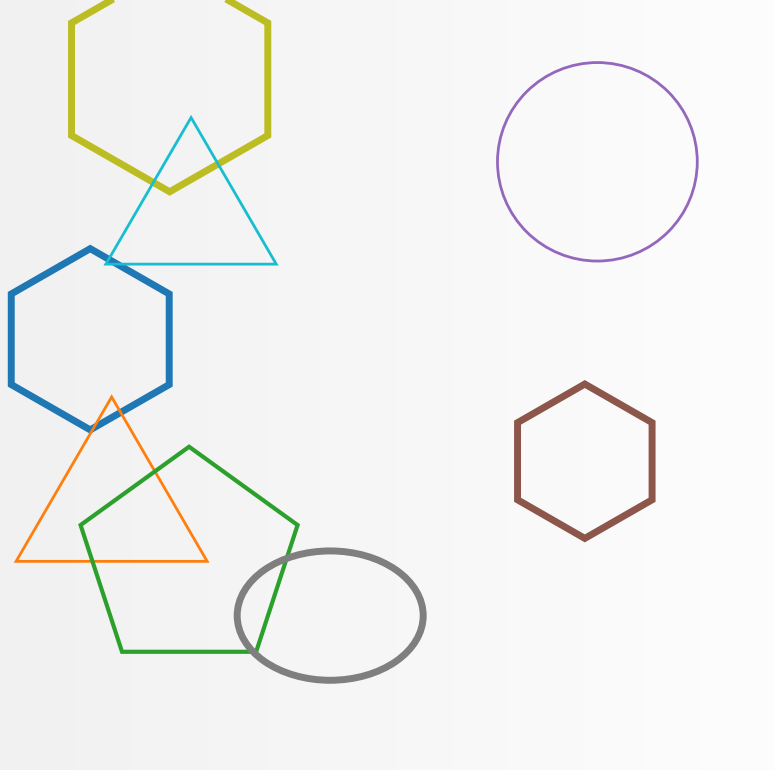[{"shape": "hexagon", "thickness": 2.5, "radius": 0.59, "center": [0.116, 0.559]}, {"shape": "triangle", "thickness": 1, "radius": 0.71, "center": [0.144, 0.342]}, {"shape": "pentagon", "thickness": 1.5, "radius": 0.74, "center": [0.244, 0.273]}, {"shape": "circle", "thickness": 1, "radius": 0.64, "center": [0.771, 0.79]}, {"shape": "hexagon", "thickness": 2.5, "radius": 0.5, "center": [0.755, 0.401]}, {"shape": "oval", "thickness": 2.5, "radius": 0.6, "center": [0.426, 0.201]}, {"shape": "hexagon", "thickness": 2.5, "radius": 0.73, "center": [0.219, 0.897]}, {"shape": "triangle", "thickness": 1, "radius": 0.63, "center": [0.247, 0.72]}]